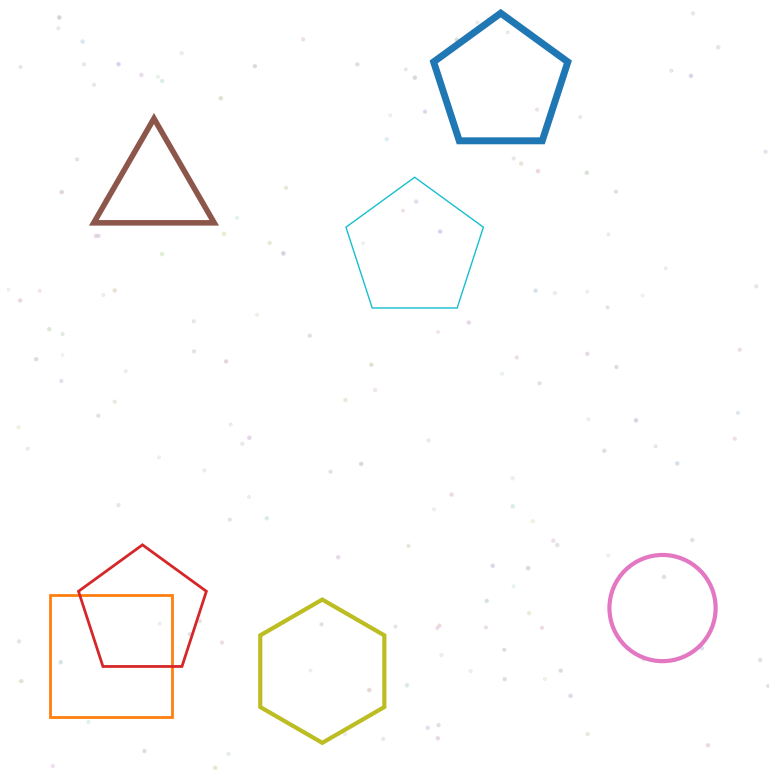[{"shape": "pentagon", "thickness": 2.5, "radius": 0.46, "center": [0.65, 0.891]}, {"shape": "square", "thickness": 1, "radius": 0.39, "center": [0.144, 0.148]}, {"shape": "pentagon", "thickness": 1, "radius": 0.44, "center": [0.185, 0.205]}, {"shape": "triangle", "thickness": 2, "radius": 0.45, "center": [0.2, 0.756]}, {"shape": "circle", "thickness": 1.5, "radius": 0.34, "center": [0.86, 0.21]}, {"shape": "hexagon", "thickness": 1.5, "radius": 0.47, "center": [0.419, 0.128]}, {"shape": "pentagon", "thickness": 0.5, "radius": 0.47, "center": [0.539, 0.676]}]